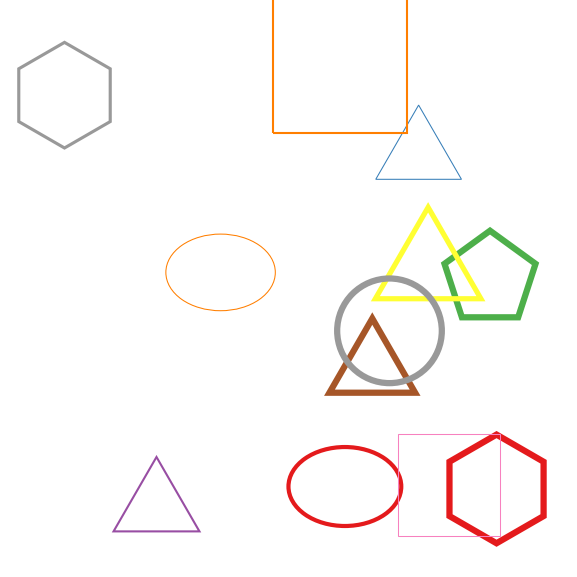[{"shape": "oval", "thickness": 2, "radius": 0.49, "center": [0.597, 0.157]}, {"shape": "hexagon", "thickness": 3, "radius": 0.47, "center": [0.86, 0.153]}, {"shape": "triangle", "thickness": 0.5, "radius": 0.43, "center": [0.725, 0.731]}, {"shape": "pentagon", "thickness": 3, "radius": 0.41, "center": [0.849, 0.517]}, {"shape": "triangle", "thickness": 1, "radius": 0.43, "center": [0.271, 0.122]}, {"shape": "square", "thickness": 1, "radius": 0.58, "center": [0.589, 0.885]}, {"shape": "oval", "thickness": 0.5, "radius": 0.47, "center": [0.382, 0.527]}, {"shape": "triangle", "thickness": 2.5, "radius": 0.53, "center": [0.741, 0.535]}, {"shape": "triangle", "thickness": 3, "radius": 0.43, "center": [0.645, 0.362]}, {"shape": "square", "thickness": 0.5, "radius": 0.44, "center": [0.777, 0.159]}, {"shape": "circle", "thickness": 3, "radius": 0.45, "center": [0.674, 0.426]}, {"shape": "hexagon", "thickness": 1.5, "radius": 0.46, "center": [0.112, 0.834]}]